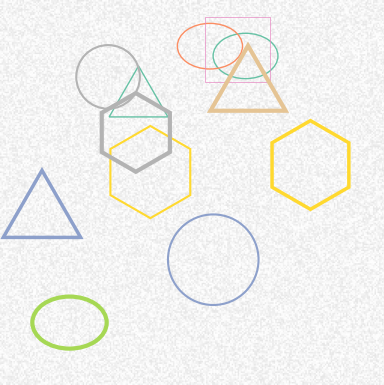[{"shape": "oval", "thickness": 1, "radius": 0.42, "center": [0.638, 0.855]}, {"shape": "triangle", "thickness": 1, "radius": 0.44, "center": [0.36, 0.74]}, {"shape": "oval", "thickness": 1, "radius": 0.42, "center": [0.545, 0.88]}, {"shape": "circle", "thickness": 1.5, "radius": 0.59, "center": [0.554, 0.325]}, {"shape": "triangle", "thickness": 2.5, "radius": 0.58, "center": [0.109, 0.441]}, {"shape": "square", "thickness": 0.5, "radius": 0.42, "center": [0.617, 0.871]}, {"shape": "oval", "thickness": 3, "radius": 0.48, "center": [0.181, 0.162]}, {"shape": "hexagon", "thickness": 2.5, "radius": 0.58, "center": [0.806, 0.571]}, {"shape": "hexagon", "thickness": 1.5, "radius": 0.6, "center": [0.39, 0.553]}, {"shape": "triangle", "thickness": 3, "radius": 0.56, "center": [0.644, 0.769]}, {"shape": "circle", "thickness": 1.5, "radius": 0.41, "center": [0.281, 0.8]}, {"shape": "hexagon", "thickness": 3, "radius": 0.51, "center": [0.353, 0.656]}]